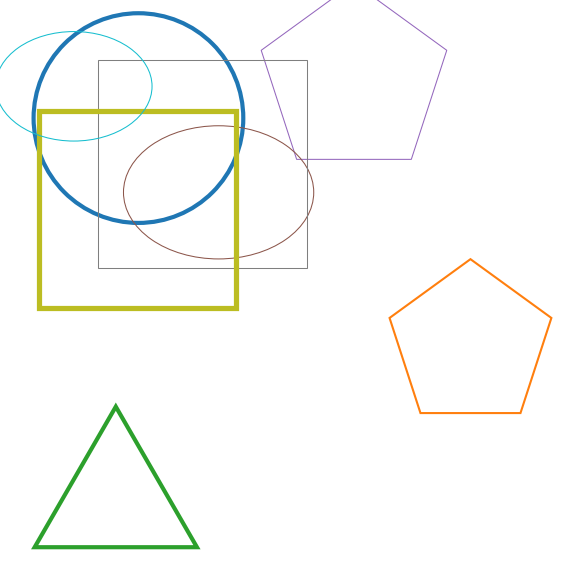[{"shape": "circle", "thickness": 2, "radius": 0.91, "center": [0.24, 0.795]}, {"shape": "pentagon", "thickness": 1, "radius": 0.74, "center": [0.815, 0.403]}, {"shape": "triangle", "thickness": 2, "radius": 0.81, "center": [0.201, 0.133]}, {"shape": "pentagon", "thickness": 0.5, "radius": 0.84, "center": [0.613, 0.86]}, {"shape": "oval", "thickness": 0.5, "radius": 0.82, "center": [0.379, 0.666]}, {"shape": "square", "thickness": 0.5, "radius": 0.9, "center": [0.351, 0.715]}, {"shape": "square", "thickness": 2.5, "radius": 0.85, "center": [0.238, 0.637]}, {"shape": "oval", "thickness": 0.5, "radius": 0.68, "center": [0.128, 0.85]}]